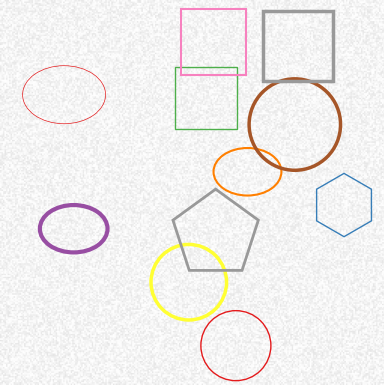[{"shape": "circle", "thickness": 1, "radius": 0.45, "center": [0.613, 0.102]}, {"shape": "oval", "thickness": 0.5, "radius": 0.54, "center": [0.166, 0.754]}, {"shape": "hexagon", "thickness": 1, "radius": 0.41, "center": [0.894, 0.467]}, {"shape": "square", "thickness": 1, "radius": 0.4, "center": [0.535, 0.745]}, {"shape": "oval", "thickness": 3, "radius": 0.44, "center": [0.191, 0.406]}, {"shape": "oval", "thickness": 1.5, "radius": 0.44, "center": [0.643, 0.554]}, {"shape": "circle", "thickness": 2.5, "radius": 0.49, "center": [0.49, 0.267]}, {"shape": "circle", "thickness": 2.5, "radius": 0.59, "center": [0.766, 0.676]}, {"shape": "square", "thickness": 1.5, "radius": 0.42, "center": [0.555, 0.891]}, {"shape": "pentagon", "thickness": 2, "radius": 0.58, "center": [0.56, 0.392]}, {"shape": "square", "thickness": 2.5, "radius": 0.46, "center": [0.774, 0.88]}]